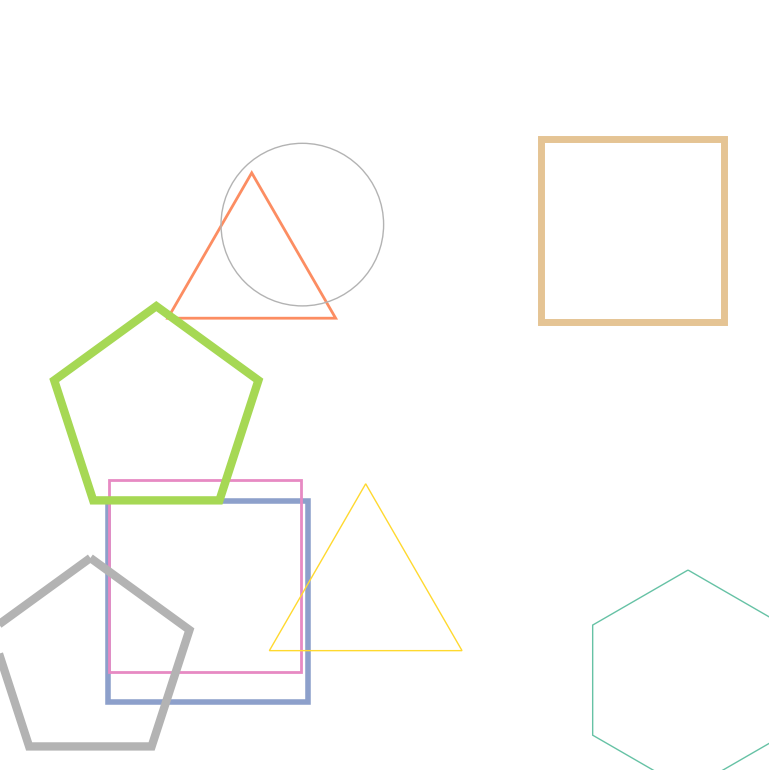[{"shape": "hexagon", "thickness": 0.5, "radius": 0.71, "center": [0.894, 0.117]}, {"shape": "triangle", "thickness": 1, "radius": 0.63, "center": [0.327, 0.65]}, {"shape": "square", "thickness": 2, "radius": 0.65, "center": [0.27, 0.219]}, {"shape": "square", "thickness": 1, "radius": 0.62, "center": [0.266, 0.252]}, {"shape": "pentagon", "thickness": 3, "radius": 0.7, "center": [0.203, 0.463]}, {"shape": "triangle", "thickness": 0.5, "radius": 0.72, "center": [0.475, 0.227]}, {"shape": "square", "thickness": 2.5, "radius": 0.6, "center": [0.822, 0.7]}, {"shape": "circle", "thickness": 0.5, "radius": 0.53, "center": [0.393, 0.708]}, {"shape": "pentagon", "thickness": 3, "radius": 0.68, "center": [0.117, 0.14]}]